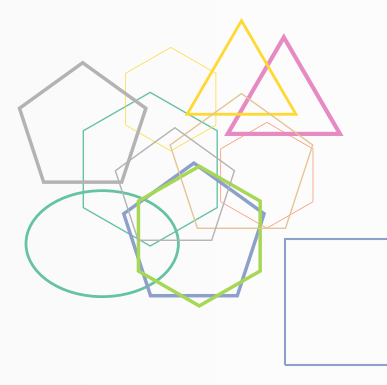[{"shape": "hexagon", "thickness": 1, "radius": 1.0, "center": [0.388, 0.561]}, {"shape": "oval", "thickness": 2, "radius": 0.98, "center": [0.264, 0.367]}, {"shape": "hexagon", "thickness": 0.5, "radius": 0.69, "center": [0.689, 0.545]}, {"shape": "pentagon", "thickness": 2.5, "radius": 0.95, "center": [0.5, 0.386]}, {"shape": "square", "thickness": 1.5, "radius": 0.82, "center": [0.9, 0.216]}, {"shape": "triangle", "thickness": 3, "radius": 0.84, "center": [0.732, 0.736]}, {"shape": "hexagon", "thickness": 2.5, "radius": 0.91, "center": [0.514, 0.387]}, {"shape": "hexagon", "thickness": 0.5, "radius": 0.67, "center": [0.441, 0.742]}, {"shape": "triangle", "thickness": 2, "radius": 0.81, "center": [0.623, 0.784]}, {"shape": "pentagon", "thickness": 1, "radius": 0.97, "center": [0.623, 0.564]}, {"shape": "pentagon", "thickness": 1, "radius": 0.81, "center": [0.451, 0.507]}, {"shape": "pentagon", "thickness": 2.5, "radius": 0.86, "center": [0.213, 0.666]}]